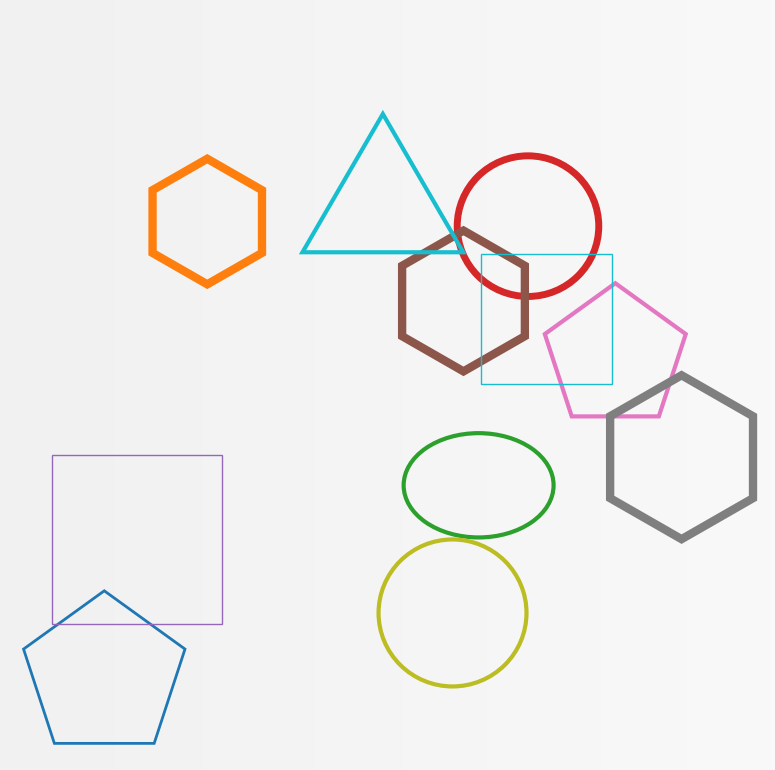[{"shape": "pentagon", "thickness": 1, "radius": 0.55, "center": [0.135, 0.123]}, {"shape": "hexagon", "thickness": 3, "radius": 0.41, "center": [0.267, 0.712]}, {"shape": "oval", "thickness": 1.5, "radius": 0.48, "center": [0.618, 0.37]}, {"shape": "circle", "thickness": 2.5, "radius": 0.46, "center": [0.681, 0.706]}, {"shape": "square", "thickness": 0.5, "radius": 0.55, "center": [0.177, 0.3]}, {"shape": "hexagon", "thickness": 3, "radius": 0.46, "center": [0.598, 0.609]}, {"shape": "pentagon", "thickness": 1.5, "radius": 0.48, "center": [0.794, 0.537]}, {"shape": "hexagon", "thickness": 3, "radius": 0.53, "center": [0.879, 0.406]}, {"shape": "circle", "thickness": 1.5, "radius": 0.48, "center": [0.584, 0.204]}, {"shape": "triangle", "thickness": 1.5, "radius": 0.6, "center": [0.494, 0.732]}, {"shape": "square", "thickness": 0.5, "radius": 0.42, "center": [0.705, 0.586]}]